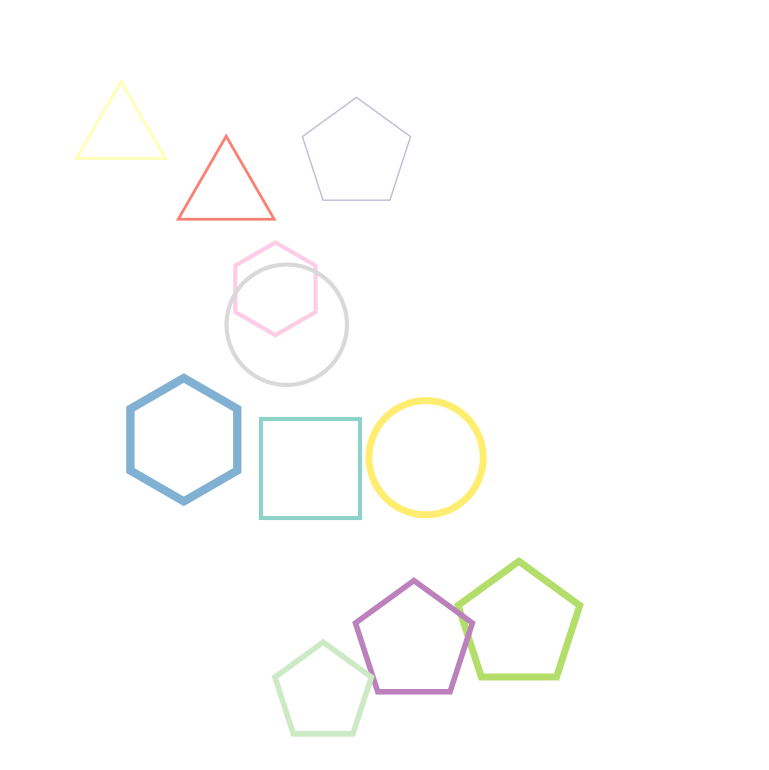[{"shape": "square", "thickness": 1.5, "radius": 0.32, "center": [0.404, 0.392]}, {"shape": "triangle", "thickness": 1, "radius": 0.33, "center": [0.157, 0.828]}, {"shape": "pentagon", "thickness": 0.5, "radius": 0.37, "center": [0.463, 0.8]}, {"shape": "triangle", "thickness": 1, "radius": 0.36, "center": [0.294, 0.751]}, {"shape": "hexagon", "thickness": 3, "radius": 0.4, "center": [0.239, 0.429]}, {"shape": "pentagon", "thickness": 2.5, "radius": 0.42, "center": [0.674, 0.188]}, {"shape": "hexagon", "thickness": 1.5, "radius": 0.3, "center": [0.358, 0.625]}, {"shape": "circle", "thickness": 1.5, "radius": 0.39, "center": [0.372, 0.578]}, {"shape": "pentagon", "thickness": 2, "radius": 0.4, "center": [0.538, 0.166]}, {"shape": "pentagon", "thickness": 2, "radius": 0.33, "center": [0.42, 0.1]}, {"shape": "circle", "thickness": 2.5, "radius": 0.37, "center": [0.553, 0.406]}]